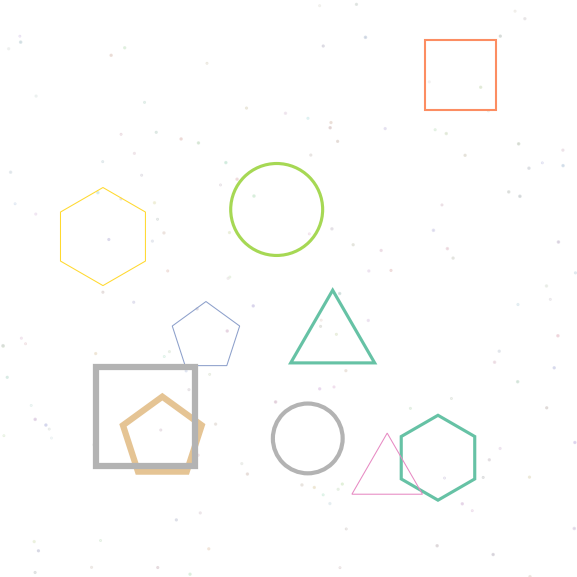[{"shape": "hexagon", "thickness": 1.5, "radius": 0.37, "center": [0.758, 0.207]}, {"shape": "triangle", "thickness": 1.5, "radius": 0.42, "center": [0.576, 0.413]}, {"shape": "square", "thickness": 1, "radius": 0.31, "center": [0.797, 0.869]}, {"shape": "pentagon", "thickness": 0.5, "radius": 0.31, "center": [0.357, 0.416]}, {"shape": "triangle", "thickness": 0.5, "radius": 0.35, "center": [0.67, 0.179]}, {"shape": "circle", "thickness": 1.5, "radius": 0.4, "center": [0.479, 0.636]}, {"shape": "hexagon", "thickness": 0.5, "radius": 0.42, "center": [0.178, 0.59]}, {"shape": "pentagon", "thickness": 3, "radius": 0.36, "center": [0.281, 0.241]}, {"shape": "circle", "thickness": 2, "radius": 0.3, "center": [0.533, 0.24]}, {"shape": "square", "thickness": 3, "radius": 0.43, "center": [0.253, 0.278]}]